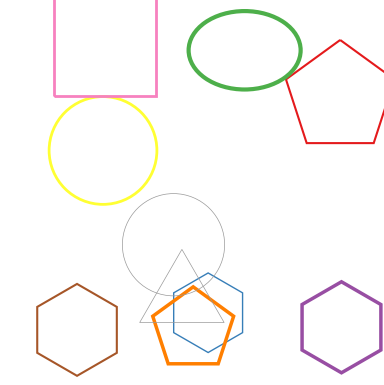[{"shape": "pentagon", "thickness": 1.5, "radius": 0.74, "center": [0.884, 0.748]}, {"shape": "hexagon", "thickness": 1, "radius": 0.52, "center": [0.541, 0.188]}, {"shape": "oval", "thickness": 3, "radius": 0.73, "center": [0.635, 0.869]}, {"shape": "hexagon", "thickness": 2.5, "radius": 0.59, "center": [0.887, 0.15]}, {"shape": "pentagon", "thickness": 2.5, "radius": 0.55, "center": [0.502, 0.144]}, {"shape": "circle", "thickness": 2, "radius": 0.7, "center": [0.268, 0.609]}, {"shape": "hexagon", "thickness": 1.5, "radius": 0.6, "center": [0.2, 0.143]}, {"shape": "square", "thickness": 2, "radius": 0.66, "center": [0.273, 0.884]}, {"shape": "circle", "thickness": 0.5, "radius": 0.66, "center": [0.451, 0.364]}, {"shape": "triangle", "thickness": 0.5, "radius": 0.63, "center": [0.472, 0.226]}]